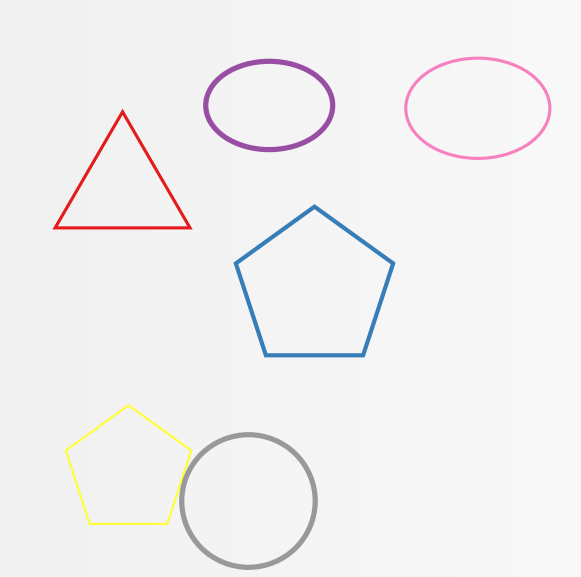[{"shape": "triangle", "thickness": 1.5, "radius": 0.67, "center": [0.211, 0.672]}, {"shape": "pentagon", "thickness": 2, "radius": 0.71, "center": [0.541, 0.499]}, {"shape": "oval", "thickness": 2.5, "radius": 0.55, "center": [0.463, 0.817]}, {"shape": "pentagon", "thickness": 1, "radius": 0.57, "center": [0.221, 0.184]}, {"shape": "oval", "thickness": 1.5, "radius": 0.62, "center": [0.822, 0.812]}, {"shape": "circle", "thickness": 2.5, "radius": 0.57, "center": [0.428, 0.132]}]